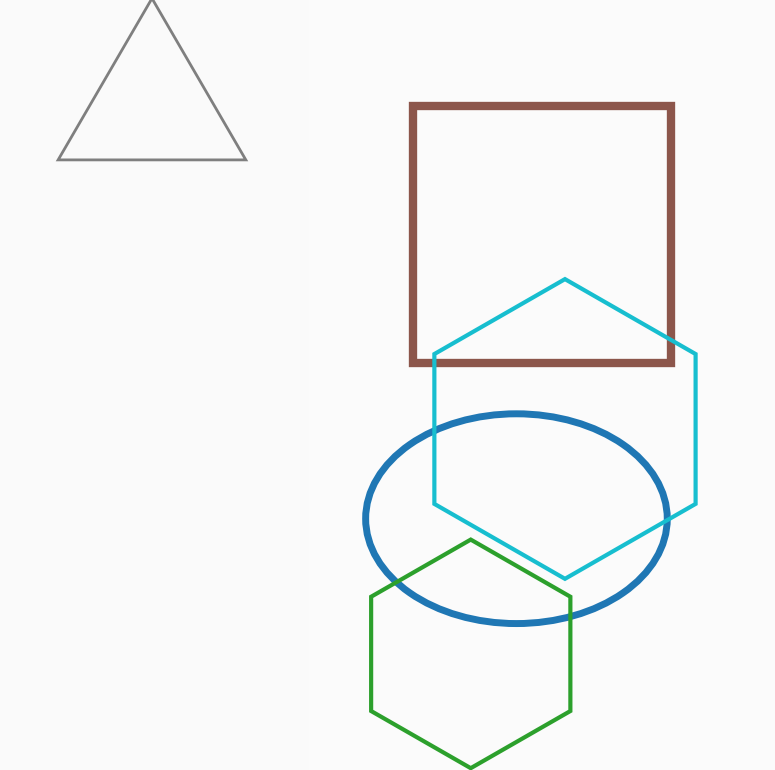[{"shape": "oval", "thickness": 2.5, "radius": 0.97, "center": [0.666, 0.326]}, {"shape": "hexagon", "thickness": 1.5, "radius": 0.74, "center": [0.607, 0.151]}, {"shape": "square", "thickness": 3, "radius": 0.83, "center": [0.699, 0.695]}, {"shape": "triangle", "thickness": 1, "radius": 0.7, "center": [0.196, 0.862]}, {"shape": "hexagon", "thickness": 1.5, "radius": 0.97, "center": [0.729, 0.443]}]